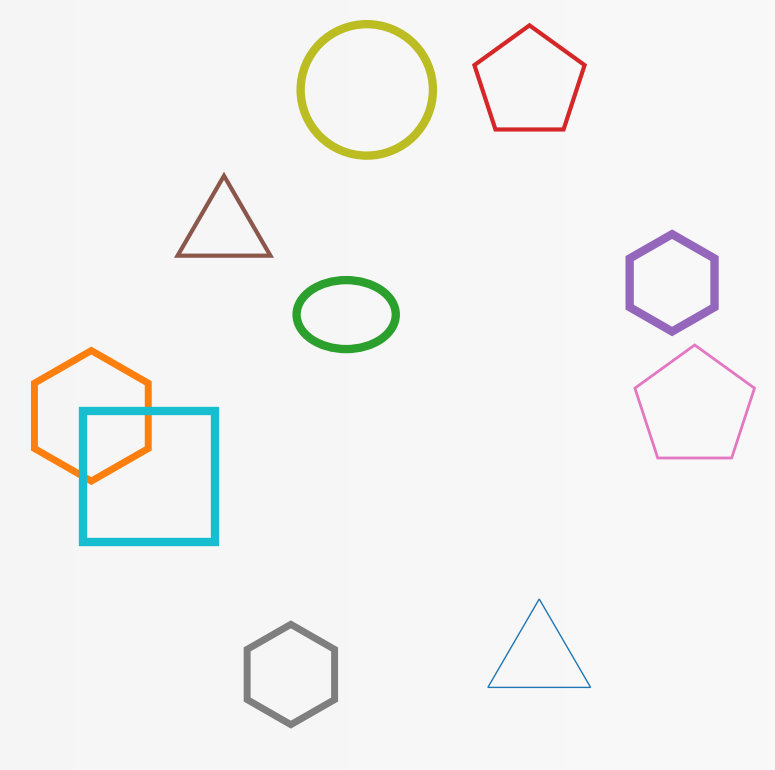[{"shape": "triangle", "thickness": 0.5, "radius": 0.38, "center": [0.696, 0.146]}, {"shape": "hexagon", "thickness": 2.5, "radius": 0.42, "center": [0.118, 0.46]}, {"shape": "oval", "thickness": 3, "radius": 0.32, "center": [0.447, 0.591]}, {"shape": "pentagon", "thickness": 1.5, "radius": 0.37, "center": [0.683, 0.892]}, {"shape": "hexagon", "thickness": 3, "radius": 0.32, "center": [0.867, 0.633]}, {"shape": "triangle", "thickness": 1.5, "radius": 0.35, "center": [0.289, 0.703]}, {"shape": "pentagon", "thickness": 1, "radius": 0.41, "center": [0.896, 0.471]}, {"shape": "hexagon", "thickness": 2.5, "radius": 0.33, "center": [0.375, 0.124]}, {"shape": "circle", "thickness": 3, "radius": 0.43, "center": [0.473, 0.883]}, {"shape": "square", "thickness": 3, "radius": 0.43, "center": [0.192, 0.381]}]